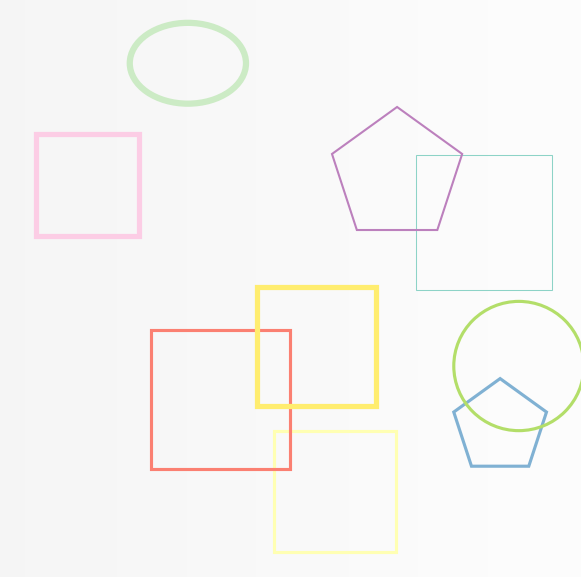[{"shape": "square", "thickness": 0.5, "radius": 0.58, "center": [0.833, 0.613]}, {"shape": "square", "thickness": 1.5, "radius": 0.52, "center": [0.576, 0.149]}, {"shape": "square", "thickness": 1.5, "radius": 0.6, "center": [0.379, 0.307]}, {"shape": "pentagon", "thickness": 1.5, "radius": 0.42, "center": [0.86, 0.26]}, {"shape": "circle", "thickness": 1.5, "radius": 0.56, "center": [0.893, 0.365]}, {"shape": "square", "thickness": 2.5, "radius": 0.44, "center": [0.15, 0.68]}, {"shape": "pentagon", "thickness": 1, "radius": 0.59, "center": [0.683, 0.696]}, {"shape": "oval", "thickness": 3, "radius": 0.5, "center": [0.323, 0.89]}, {"shape": "square", "thickness": 2.5, "radius": 0.51, "center": [0.544, 0.4]}]